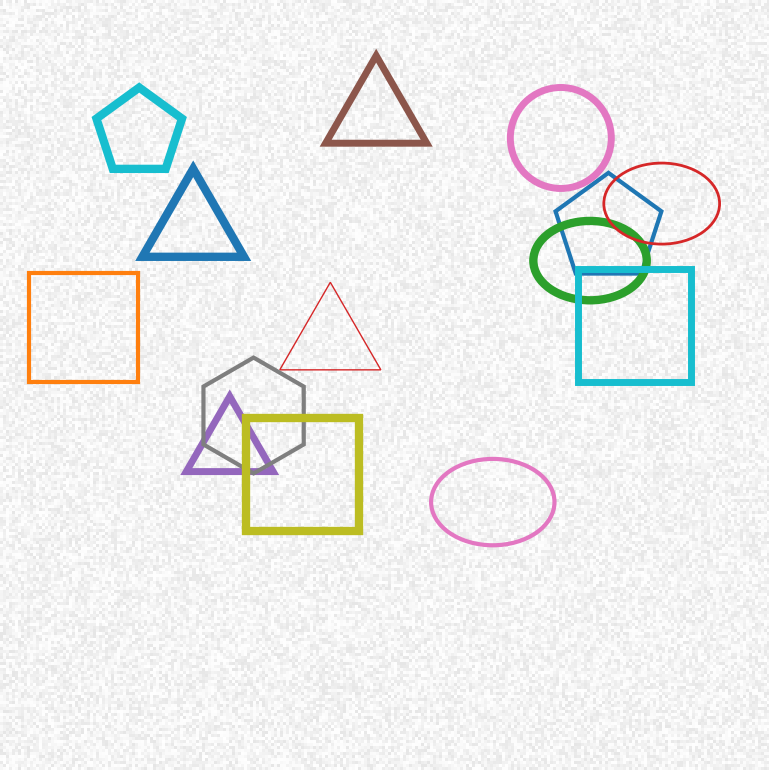[{"shape": "pentagon", "thickness": 1.5, "radius": 0.36, "center": [0.79, 0.703]}, {"shape": "triangle", "thickness": 3, "radius": 0.38, "center": [0.251, 0.705]}, {"shape": "square", "thickness": 1.5, "radius": 0.35, "center": [0.108, 0.575]}, {"shape": "oval", "thickness": 3, "radius": 0.37, "center": [0.766, 0.662]}, {"shape": "triangle", "thickness": 0.5, "radius": 0.38, "center": [0.429, 0.558]}, {"shape": "oval", "thickness": 1, "radius": 0.38, "center": [0.859, 0.736]}, {"shape": "triangle", "thickness": 2.5, "radius": 0.33, "center": [0.298, 0.42]}, {"shape": "triangle", "thickness": 2.5, "radius": 0.38, "center": [0.489, 0.852]}, {"shape": "circle", "thickness": 2.5, "radius": 0.33, "center": [0.728, 0.821]}, {"shape": "oval", "thickness": 1.5, "radius": 0.4, "center": [0.64, 0.348]}, {"shape": "hexagon", "thickness": 1.5, "radius": 0.38, "center": [0.329, 0.46]}, {"shape": "square", "thickness": 3, "radius": 0.37, "center": [0.393, 0.384]}, {"shape": "pentagon", "thickness": 3, "radius": 0.29, "center": [0.181, 0.828]}, {"shape": "square", "thickness": 2.5, "radius": 0.37, "center": [0.824, 0.577]}]